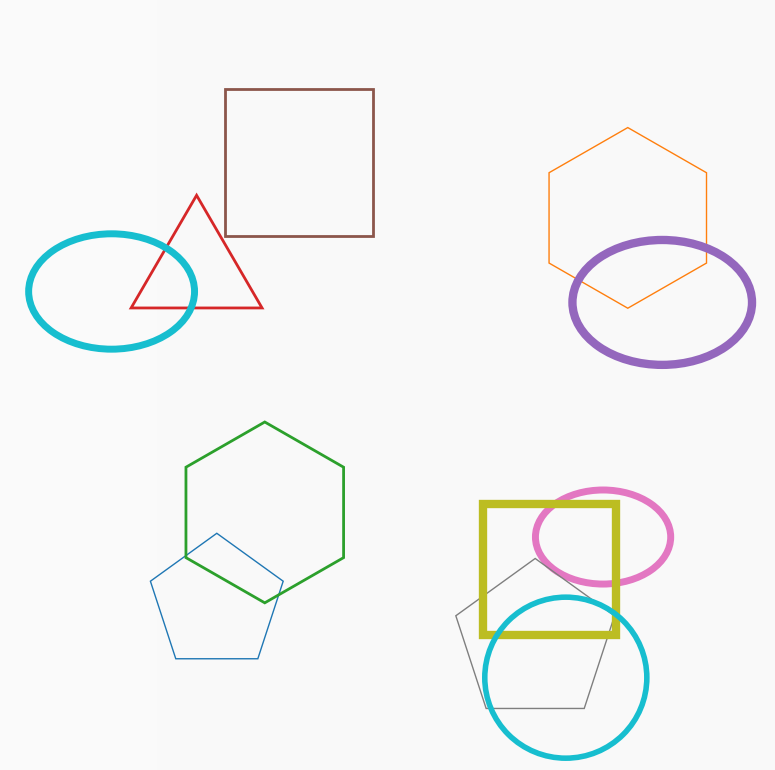[{"shape": "pentagon", "thickness": 0.5, "radius": 0.45, "center": [0.28, 0.217]}, {"shape": "hexagon", "thickness": 0.5, "radius": 0.59, "center": [0.81, 0.717]}, {"shape": "hexagon", "thickness": 1, "radius": 0.59, "center": [0.342, 0.335]}, {"shape": "triangle", "thickness": 1, "radius": 0.49, "center": [0.254, 0.649]}, {"shape": "oval", "thickness": 3, "radius": 0.58, "center": [0.854, 0.607]}, {"shape": "square", "thickness": 1, "radius": 0.48, "center": [0.386, 0.79]}, {"shape": "oval", "thickness": 2.5, "radius": 0.44, "center": [0.778, 0.303]}, {"shape": "pentagon", "thickness": 0.5, "radius": 0.54, "center": [0.691, 0.167]}, {"shape": "square", "thickness": 3, "radius": 0.43, "center": [0.709, 0.261]}, {"shape": "circle", "thickness": 2, "radius": 0.52, "center": [0.73, 0.12]}, {"shape": "oval", "thickness": 2.5, "radius": 0.54, "center": [0.144, 0.621]}]